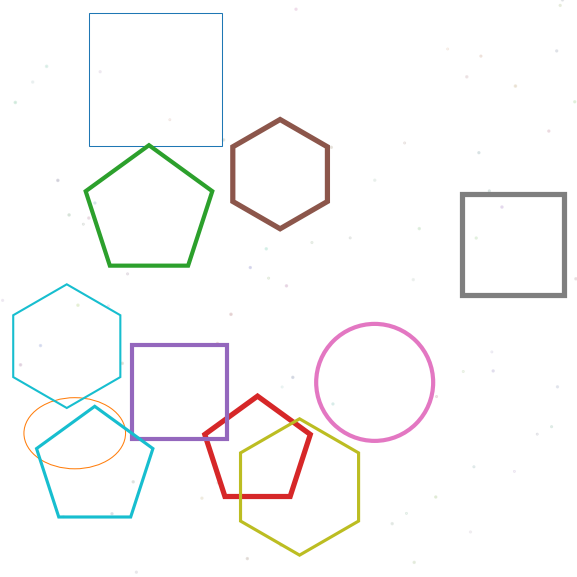[{"shape": "square", "thickness": 0.5, "radius": 0.58, "center": [0.27, 0.861]}, {"shape": "oval", "thickness": 0.5, "radius": 0.44, "center": [0.129, 0.249]}, {"shape": "pentagon", "thickness": 2, "radius": 0.58, "center": [0.258, 0.632]}, {"shape": "pentagon", "thickness": 2.5, "radius": 0.48, "center": [0.446, 0.217]}, {"shape": "square", "thickness": 2, "radius": 0.41, "center": [0.311, 0.321]}, {"shape": "hexagon", "thickness": 2.5, "radius": 0.47, "center": [0.485, 0.698]}, {"shape": "circle", "thickness": 2, "radius": 0.51, "center": [0.649, 0.337]}, {"shape": "square", "thickness": 2.5, "radius": 0.44, "center": [0.888, 0.576]}, {"shape": "hexagon", "thickness": 1.5, "radius": 0.59, "center": [0.519, 0.156]}, {"shape": "hexagon", "thickness": 1, "radius": 0.54, "center": [0.116, 0.4]}, {"shape": "pentagon", "thickness": 1.5, "radius": 0.53, "center": [0.164, 0.19]}]